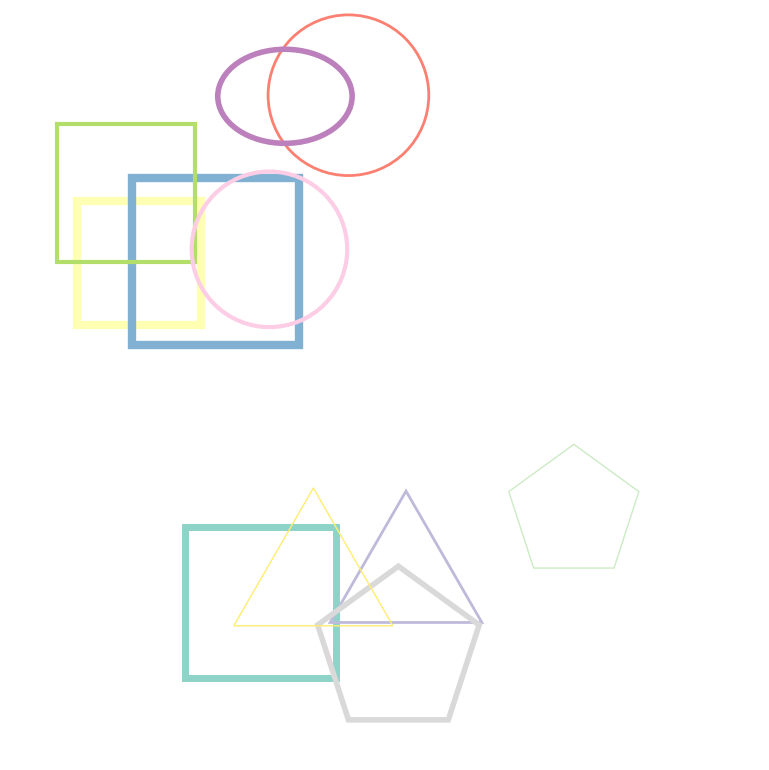[{"shape": "square", "thickness": 2.5, "radius": 0.49, "center": [0.338, 0.217]}, {"shape": "square", "thickness": 3, "radius": 0.4, "center": [0.18, 0.658]}, {"shape": "triangle", "thickness": 1, "radius": 0.57, "center": [0.527, 0.248]}, {"shape": "circle", "thickness": 1, "radius": 0.52, "center": [0.453, 0.876]}, {"shape": "square", "thickness": 3, "radius": 0.54, "center": [0.28, 0.66]}, {"shape": "square", "thickness": 1.5, "radius": 0.45, "center": [0.163, 0.749]}, {"shape": "circle", "thickness": 1.5, "radius": 0.51, "center": [0.35, 0.676]}, {"shape": "pentagon", "thickness": 2, "radius": 0.55, "center": [0.517, 0.154]}, {"shape": "oval", "thickness": 2, "radius": 0.44, "center": [0.37, 0.875]}, {"shape": "pentagon", "thickness": 0.5, "radius": 0.44, "center": [0.745, 0.334]}, {"shape": "triangle", "thickness": 0.5, "radius": 0.6, "center": [0.407, 0.247]}]